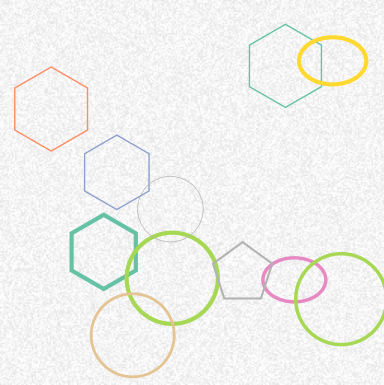[{"shape": "hexagon", "thickness": 1, "radius": 0.54, "center": [0.741, 0.829]}, {"shape": "hexagon", "thickness": 3, "radius": 0.48, "center": [0.269, 0.346]}, {"shape": "hexagon", "thickness": 1, "radius": 0.55, "center": [0.133, 0.717]}, {"shape": "hexagon", "thickness": 1, "radius": 0.48, "center": [0.303, 0.552]}, {"shape": "oval", "thickness": 2.5, "radius": 0.41, "center": [0.765, 0.273]}, {"shape": "circle", "thickness": 2.5, "radius": 0.59, "center": [0.886, 0.223]}, {"shape": "circle", "thickness": 3, "radius": 0.59, "center": [0.447, 0.277]}, {"shape": "oval", "thickness": 3, "radius": 0.44, "center": [0.864, 0.842]}, {"shape": "circle", "thickness": 2, "radius": 0.54, "center": [0.345, 0.129]}, {"shape": "circle", "thickness": 0.5, "radius": 0.43, "center": [0.443, 0.457]}, {"shape": "pentagon", "thickness": 1.5, "radius": 0.4, "center": [0.63, 0.29]}]